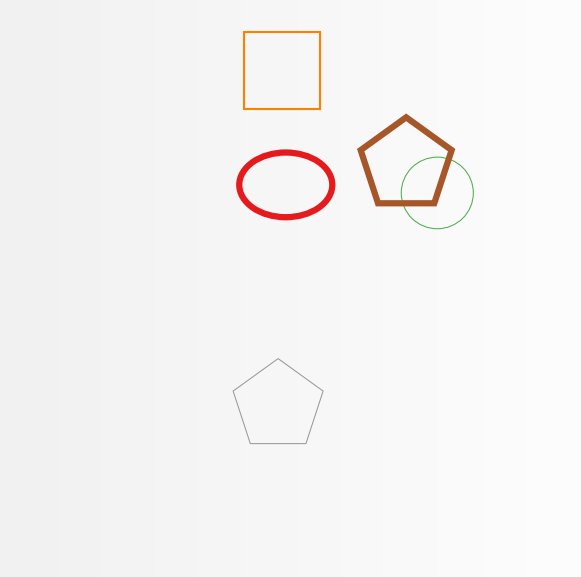[{"shape": "oval", "thickness": 3, "radius": 0.4, "center": [0.492, 0.679]}, {"shape": "circle", "thickness": 0.5, "radius": 0.31, "center": [0.752, 0.665]}, {"shape": "square", "thickness": 1, "radius": 0.33, "center": [0.485, 0.877]}, {"shape": "pentagon", "thickness": 3, "radius": 0.41, "center": [0.699, 0.714]}, {"shape": "pentagon", "thickness": 0.5, "radius": 0.41, "center": [0.478, 0.297]}]